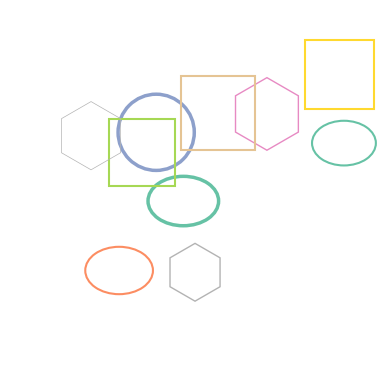[{"shape": "oval", "thickness": 2.5, "radius": 0.46, "center": [0.476, 0.478]}, {"shape": "oval", "thickness": 1.5, "radius": 0.41, "center": [0.893, 0.628]}, {"shape": "oval", "thickness": 1.5, "radius": 0.44, "center": [0.309, 0.297]}, {"shape": "circle", "thickness": 2.5, "radius": 0.49, "center": [0.406, 0.656]}, {"shape": "hexagon", "thickness": 1, "radius": 0.47, "center": [0.693, 0.704]}, {"shape": "square", "thickness": 1.5, "radius": 0.43, "center": [0.369, 0.604]}, {"shape": "square", "thickness": 1.5, "radius": 0.45, "center": [0.883, 0.808]}, {"shape": "square", "thickness": 1.5, "radius": 0.49, "center": [0.566, 0.707]}, {"shape": "hexagon", "thickness": 1, "radius": 0.38, "center": [0.507, 0.293]}, {"shape": "hexagon", "thickness": 0.5, "radius": 0.44, "center": [0.236, 0.648]}]